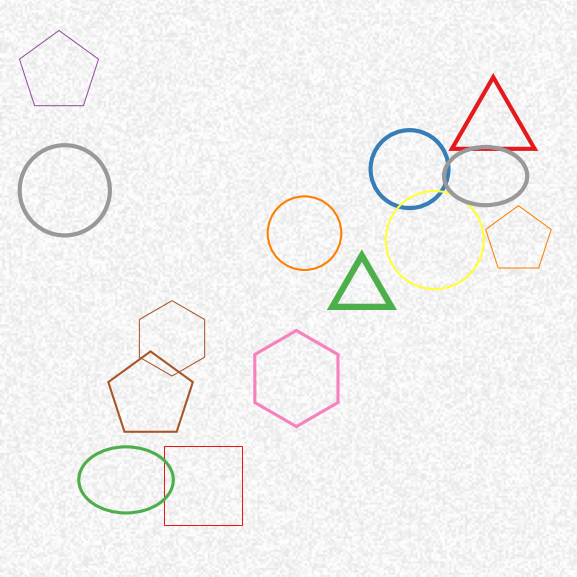[{"shape": "triangle", "thickness": 2, "radius": 0.41, "center": [0.854, 0.783]}, {"shape": "square", "thickness": 0.5, "radius": 0.34, "center": [0.352, 0.158]}, {"shape": "circle", "thickness": 2, "radius": 0.34, "center": [0.709, 0.706]}, {"shape": "oval", "thickness": 1.5, "radius": 0.41, "center": [0.218, 0.168]}, {"shape": "triangle", "thickness": 3, "radius": 0.3, "center": [0.627, 0.497]}, {"shape": "pentagon", "thickness": 0.5, "radius": 0.36, "center": [0.102, 0.874]}, {"shape": "pentagon", "thickness": 0.5, "radius": 0.3, "center": [0.898, 0.583]}, {"shape": "circle", "thickness": 1, "radius": 0.32, "center": [0.527, 0.595]}, {"shape": "circle", "thickness": 1, "radius": 0.42, "center": [0.753, 0.583]}, {"shape": "pentagon", "thickness": 1, "radius": 0.38, "center": [0.261, 0.314]}, {"shape": "hexagon", "thickness": 0.5, "radius": 0.33, "center": [0.298, 0.413]}, {"shape": "hexagon", "thickness": 1.5, "radius": 0.42, "center": [0.513, 0.344]}, {"shape": "circle", "thickness": 2, "radius": 0.39, "center": [0.112, 0.67]}, {"shape": "oval", "thickness": 2, "radius": 0.36, "center": [0.841, 0.694]}]